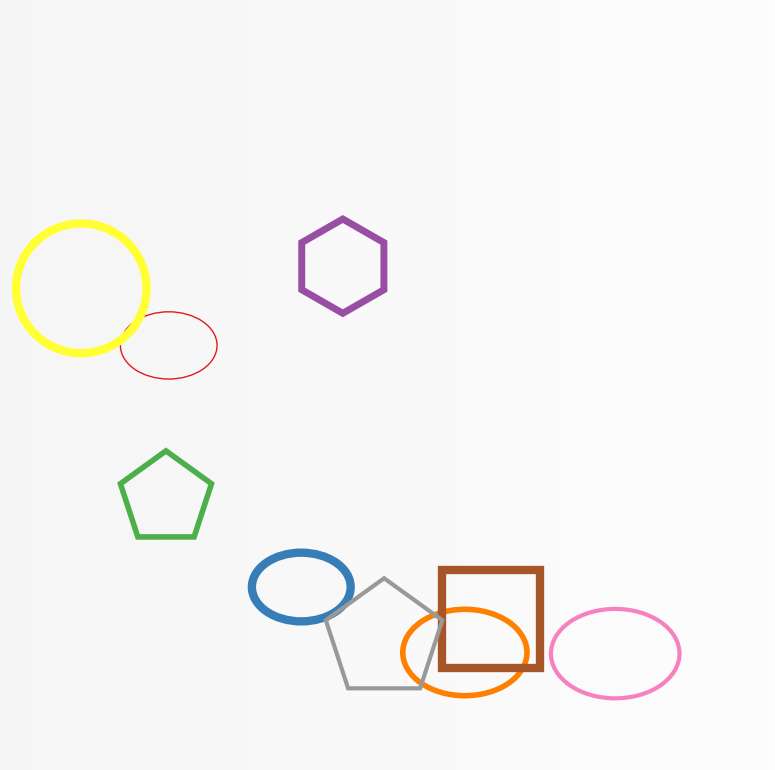[{"shape": "oval", "thickness": 0.5, "radius": 0.31, "center": [0.218, 0.551]}, {"shape": "oval", "thickness": 3, "radius": 0.32, "center": [0.389, 0.238]}, {"shape": "pentagon", "thickness": 2, "radius": 0.31, "center": [0.214, 0.353]}, {"shape": "hexagon", "thickness": 2.5, "radius": 0.31, "center": [0.442, 0.654]}, {"shape": "oval", "thickness": 2, "radius": 0.4, "center": [0.6, 0.153]}, {"shape": "circle", "thickness": 3, "radius": 0.42, "center": [0.105, 0.626]}, {"shape": "square", "thickness": 3, "radius": 0.32, "center": [0.634, 0.196]}, {"shape": "oval", "thickness": 1.5, "radius": 0.41, "center": [0.794, 0.151]}, {"shape": "pentagon", "thickness": 1.5, "radius": 0.4, "center": [0.496, 0.17]}]